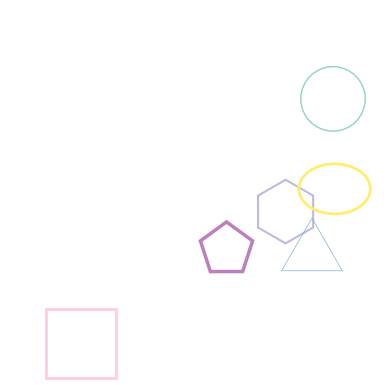[{"shape": "circle", "thickness": 1, "radius": 0.42, "center": [0.865, 0.743]}, {"shape": "hexagon", "thickness": 1.5, "radius": 0.41, "center": [0.742, 0.45]}, {"shape": "triangle", "thickness": 0.5, "radius": 0.46, "center": [0.81, 0.342]}, {"shape": "square", "thickness": 2, "radius": 0.45, "center": [0.21, 0.107]}, {"shape": "pentagon", "thickness": 2.5, "radius": 0.36, "center": [0.588, 0.352]}, {"shape": "oval", "thickness": 2, "radius": 0.46, "center": [0.869, 0.509]}]